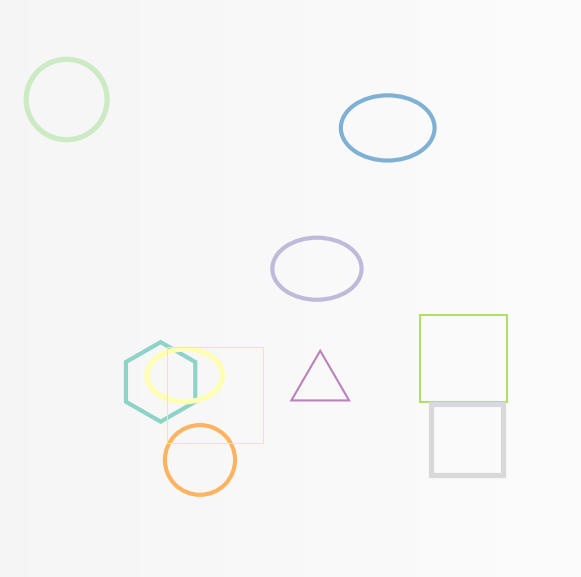[{"shape": "hexagon", "thickness": 2, "radius": 0.34, "center": [0.276, 0.338]}, {"shape": "oval", "thickness": 2.5, "radius": 0.33, "center": [0.318, 0.349]}, {"shape": "oval", "thickness": 2, "radius": 0.38, "center": [0.545, 0.534]}, {"shape": "oval", "thickness": 2, "radius": 0.4, "center": [0.667, 0.778]}, {"shape": "circle", "thickness": 2, "radius": 0.3, "center": [0.344, 0.203]}, {"shape": "square", "thickness": 1, "radius": 0.38, "center": [0.797, 0.378]}, {"shape": "square", "thickness": 2.5, "radius": 0.31, "center": [0.804, 0.238]}, {"shape": "triangle", "thickness": 1, "radius": 0.29, "center": [0.551, 0.334]}, {"shape": "circle", "thickness": 2.5, "radius": 0.35, "center": [0.115, 0.827]}, {"shape": "square", "thickness": 0.5, "radius": 0.41, "center": [0.37, 0.315]}]